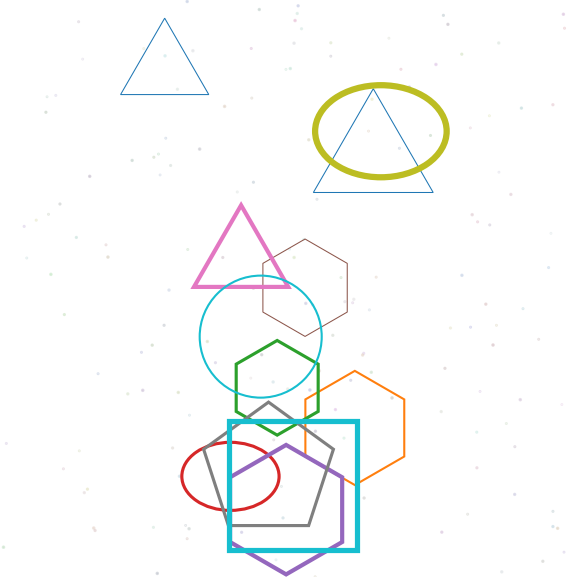[{"shape": "triangle", "thickness": 0.5, "radius": 0.6, "center": [0.646, 0.726]}, {"shape": "triangle", "thickness": 0.5, "radius": 0.44, "center": [0.285, 0.879]}, {"shape": "hexagon", "thickness": 1, "radius": 0.49, "center": [0.614, 0.258]}, {"shape": "hexagon", "thickness": 1.5, "radius": 0.41, "center": [0.48, 0.328]}, {"shape": "oval", "thickness": 1.5, "radius": 0.42, "center": [0.399, 0.174]}, {"shape": "hexagon", "thickness": 2, "radius": 0.56, "center": [0.495, 0.117]}, {"shape": "hexagon", "thickness": 0.5, "radius": 0.42, "center": [0.528, 0.501]}, {"shape": "triangle", "thickness": 2, "radius": 0.47, "center": [0.418, 0.549]}, {"shape": "pentagon", "thickness": 1.5, "radius": 0.59, "center": [0.465, 0.185]}, {"shape": "oval", "thickness": 3, "radius": 0.57, "center": [0.66, 0.772]}, {"shape": "square", "thickness": 2.5, "radius": 0.56, "center": [0.508, 0.159]}, {"shape": "circle", "thickness": 1, "radius": 0.53, "center": [0.451, 0.416]}]